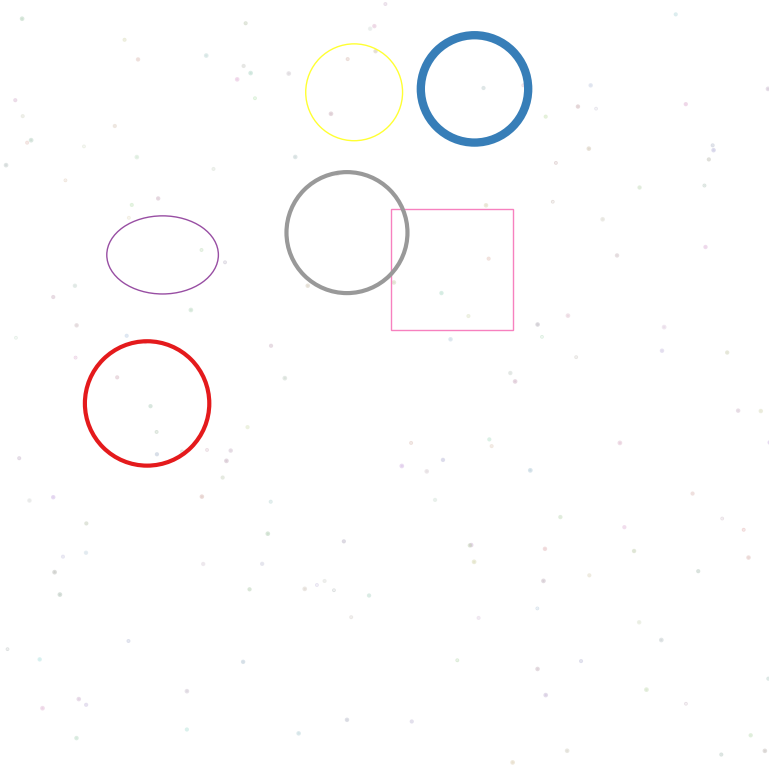[{"shape": "circle", "thickness": 1.5, "radius": 0.4, "center": [0.191, 0.476]}, {"shape": "circle", "thickness": 3, "radius": 0.35, "center": [0.616, 0.885]}, {"shape": "oval", "thickness": 0.5, "radius": 0.36, "center": [0.211, 0.669]}, {"shape": "circle", "thickness": 0.5, "radius": 0.31, "center": [0.46, 0.88]}, {"shape": "square", "thickness": 0.5, "radius": 0.4, "center": [0.587, 0.65]}, {"shape": "circle", "thickness": 1.5, "radius": 0.39, "center": [0.451, 0.698]}]